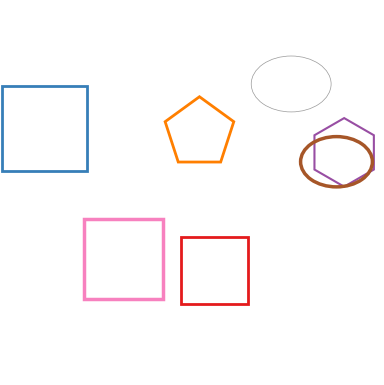[{"shape": "square", "thickness": 2, "radius": 0.44, "center": [0.558, 0.297]}, {"shape": "square", "thickness": 2, "radius": 0.55, "center": [0.117, 0.667]}, {"shape": "hexagon", "thickness": 1.5, "radius": 0.45, "center": [0.894, 0.604]}, {"shape": "pentagon", "thickness": 2, "radius": 0.47, "center": [0.518, 0.655]}, {"shape": "oval", "thickness": 2.5, "radius": 0.47, "center": [0.874, 0.58]}, {"shape": "square", "thickness": 2.5, "radius": 0.51, "center": [0.32, 0.328]}, {"shape": "oval", "thickness": 0.5, "radius": 0.52, "center": [0.756, 0.782]}]